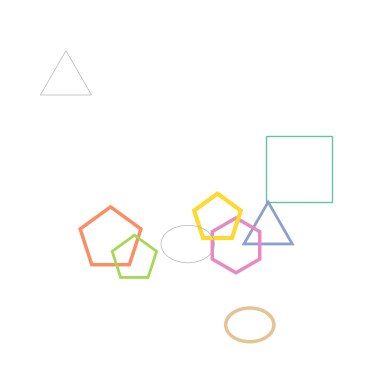[{"shape": "square", "thickness": 1, "radius": 0.43, "center": [0.777, 0.561]}, {"shape": "pentagon", "thickness": 2.5, "radius": 0.42, "center": [0.287, 0.38]}, {"shape": "triangle", "thickness": 2, "radius": 0.36, "center": [0.696, 0.403]}, {"shape": "hexagon", "thickness": 2.5, "radius": 0.36, "center": [0.613, 0.363]}, {"shape": "pentagon", "thickness": 2, "radius": 0.3, "center": [0.349, 0.328]}, {"shape": "pentagon", "thickness": 3, "radius": 0.32, "center": [0.565, 0.433]}, {"shape": "oval", "thickness": 2.5, "radius": 0.31, "center": [0.649, 0.156]}, {"shape": "triangle", "thickness": 0.5, "radius": 0.38, "center": [0.171, 0.792]}, {"shape": "oval", "thickness": 0.5, "radius": 0.35, "center": [0.488, 0.366]}]